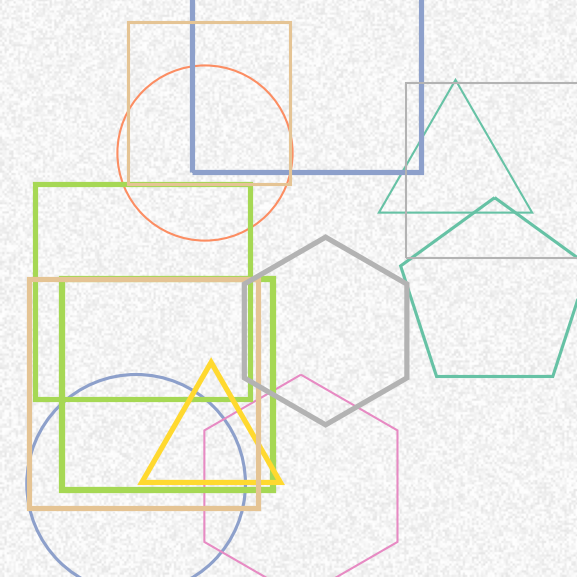[{"shape": "pentagon", "thickness": 1.5, "radius": 0.86, "center": [0.857, 0.486]}, {"shape": "triangle", "thickness": 1, "radius": 0.77, "center": [0.789, 0.708]}, {"shape": "circle", "thickness": 1, "radius": 0.76, "center": [0.355, 0.734]}, {"shape": "circle", "thickness": 1.5, "radius": 0.95, "center": [0.236, 0.161]}, {"shape": "square", "thickness": 2.5, "radius": 0.99, "center": [0.531, 0.9]}, {"shape": "hexagon", "thickness": 1, "radius": 0.97, "center": [0.521, 0.157]}, {"shape": "square", "thickness": 2.5, "radius": 0.93, "center": [0.246, 0.494]}, {"shape": "square", "thickness": 3, "radius": 0.91, "center": [0.29, 0.333]}, {"shape": "triangle", "thickness": 2.5, "radius": 0.69, "center": [0.366, 0.233]}, {"shape": "square", "thickness": 2.5, "radius": 0.99, "center": [0.249, 0.318]}, {"shape": "square", "thickness": 1.5, "radius": 0.7, "center": [0.361, 0.821]}, {"shape": "hexagon", "thickness": 2.5, "radius": 0.81, "center": [0.564, 0.426]}, {"shape": "square", "thickness": 1, "radius": 0.76, "center": [0.854, 0.704]}]